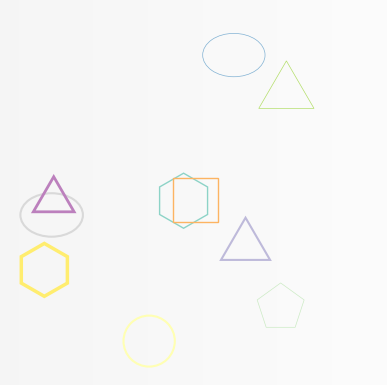[{"shape": "hexagon", "thickness": 1, "radius": 0.36, "center": [0.474, 0.479]}, {"shape": "circle", "thickness": 1.5, "radius": 0.33, "center": [0.385, 0.114]}, {"shape": "triangle", "thickness": 1.5, "radius": 0.37, "center": [0.634, 0.361]}, {"shape": "oval", "thickness": 0.5, "radius": 0.4, "center": [0.604, 0.857]}, {"shape": "square", "thickness": 1, "radius": 0.29, "center": [0.504, 0.481]}, {"shape": "triangle", "thickness": 0.5, "radius": 0.41, "center": [0.739, 0.76]}, {"shape": "oval", "thickness": 1.5, "radius": 0.4, "center": [0.133, 0.442]}, {"shape": "triangle", "thickness": 2, "radius": 0.3, "center": [0.139, 0.48]}, {"shape": "pentagon", "thickness": 0.5, "radius": 0.32, "center": [0.724, 0.201]}, {"shape": "hexagon", "thickness": 2.5, "radius": 0.34, "center": [0.114, 0.299]}]